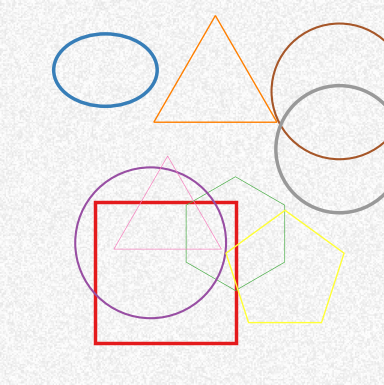[{"shape": "square", "thickness": 2.5, "radius": 0.92, "center": [0.429, 0.291]}, {"shape": "oval", "thickness": 2.5, "radius": 0.67, "center": [0.274, 0.818]}, {"shape": "hexagon", "thickness": 0.5, "radius": 0.74, "center": [0.612, 0.393]}, {"shape": "circle", "thickness": 1.5, "radius": 0.98, "center": [0.391, 0.369]}, {"shape": "triangle", "thickness": 1, "radius": 0.92, "center": [0.559, 0.775]}, {"shape": "pentagon", "thickness": 1, "radius": 0.81, "center": [0.74, 0.293]}, {"shape": "circle", "thickness": 1.5, "radius": 0.88, "center": [0.882, 0.763]}, {"shape": "triangle", "thickness": 0.5, "radius": 0.81, "center": [0.435, 0.434]}, {"shape": "circle", "thickness": 2.5, "radius": 0.83, "center": [0.882, 0.612]}]